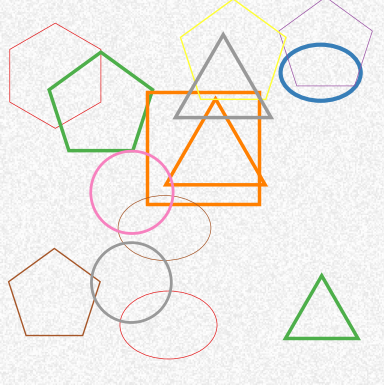[{"shape": "hexagon", "thickness": 0.5, "radius": 0.68, "center": [0.144, 0.803]}, {"shape": "oval", "thickness": 0.5, "radius": 0.63, "center": [0.438, 0.156]}, {"shape": "oval", "thickness": 3, "radius": 0.52, "center": [0.833, 0.811]}, {"shape": "triangle", "thickness": 2.5, "radius": 0.54, "center": [0.836, 0.175]}, {"shape": "pentagon", "thickness": 2.5, "radius": 0.71, "center": [0.262, 0.723]}, {"shape": "pentagon", "thickness": 0.5, "radius": 0.64, "center": [0.846, 0.88]}, {"shape": "triangle", "thickness": 2.5, "radius": 0.74, "center": [0.56, 0.594]}, {"shape": "square", "thickness": 2.5, "radius": 0.73, "center": [0.528, 0.617]}, {"shape": "pentagon", "thickness": 1, "radius": 0.72, "center": [0.606, 0.858]}, {"shape": "oval", "thickness": 0.5, "radius": 0.6, "center": [0.427, 0.408]}, {"shape": "pentagon", "thickness": 1, "radius": 0.62, "center": [0.141, 0.23]}, {"shape": "circle", "thickness": 2, "radius": 0.53, "center": [0.343, 0.501]}, {"shape": "triangle", "thickness": 2.5, "radius": 0.72, "center": [0.58, 0.766]}, {"shape": "circle", "thickness": 2, "radius": 0.52, "center": [0.341, 0.266]}]